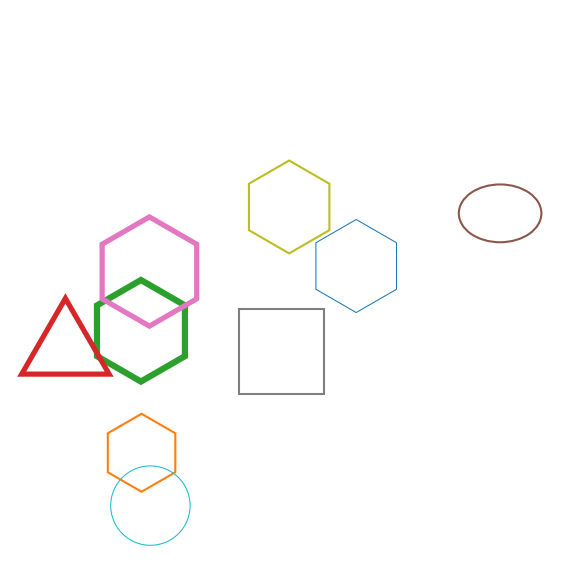[{"shape": "hexagon", "thickness": 0.5, "radius": 0.4, "center": [0.617, 0.539]}, {"shape": "hexagon", "thickness": 1, "radius": 0.34, "center": [0.245, 0.215]}, {"shape": "hexagon", "thickness": 3, "radius": 0.44, "center": [0.244, 0.426]}, {"shape": "triangle", "thickness": 2.5, "radius": 0.44, "center": [0.113, 0.395]}, {"shape": "oval", "thickness": 1, "radius": 0.36, "center": [0.866, 0.63]}, {"shape": "hexagon", "thickness": 2.5, "radius": 0.47, "center": [0.259, 0.529]}, {"shape": "square", "thickness": 1, "radius": 0.37, "center": [0.487, 0.39]}, {"shape": "hexagon", "thickness": 1, "radius": 0.4, "center": [0.501, 0.641]}, {"shape": "circle", "thickness": 0.5, "radius": 0.34, "center": [0.26, 0.124]}]